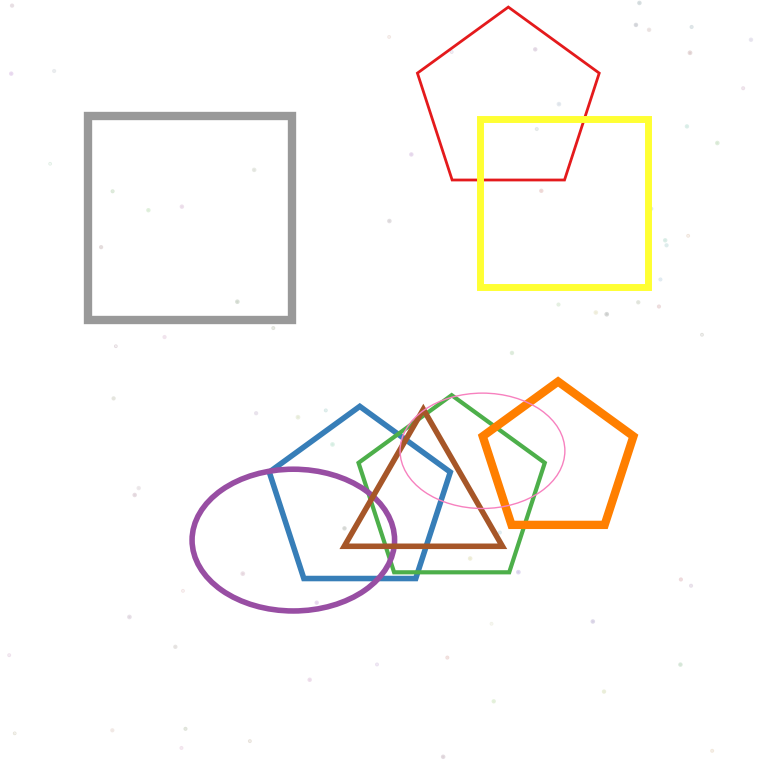[{"shape": "pentagon", "thickness": 1, "radius": 0.62, "center": [0.66, 0.867]}, {"shape": "pentagon", "thickness": 2, "radius": 0.62, "center": [0.467, 0.349]}, {"shape": "pentagon", "thickness": 1.5, "radius": 0.64, "center": [0.587, 0.36]}, {"shape": "oval", "thickness": 2, "radius": 0.66, "center": [0.381, 0.299]}, {"shape": "pentagon", "thickness": 3, "radius": 0.51, "center": [0.725, 0.402]}, {"shape": "square", "thickness": 2.5, "radius": 0.55, "center": [0.733, 0.736]}, {"shape": "triangle", "thickness": 2, "radius": 0.59, "center": [0.55, 0.35]}, {"shape": "oval", "thickness": 0.5, "radius": 0.54, "center": [0.627, 0.415]}, {"shape": "square", "thickness": 3, "radius": 0.66, "center": [0.247, 0.717]}]